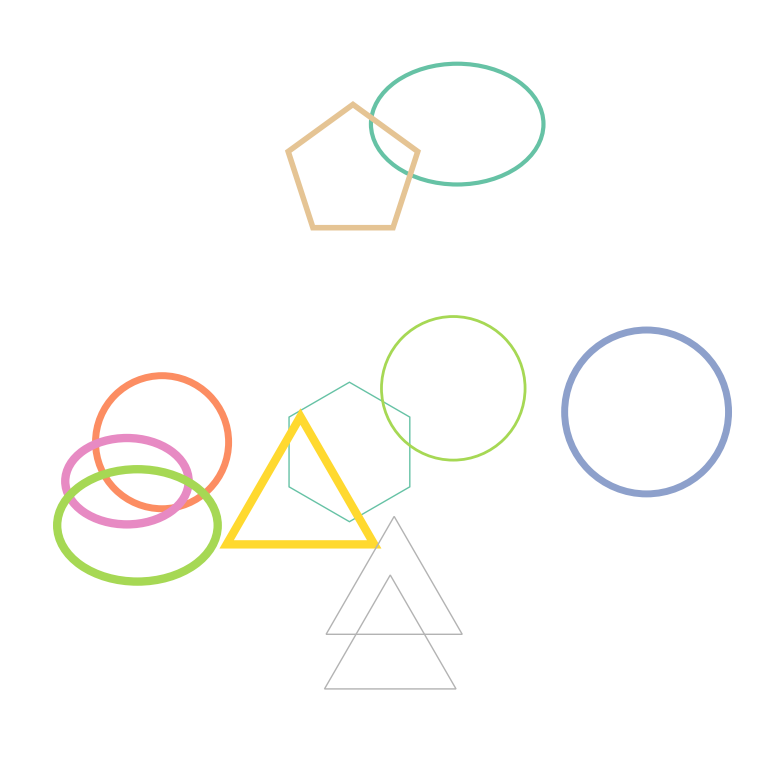[{"shape": "hexagon", "thickness": 0.5, "radius": 0.45, "center": [0.454, 0.413]}, {"shape": "oval", "thickness": 1.5, "radius": 0.56, "center": [0.594, 0.839]}, {"shape": "circle", "thickness": 2.5, "radius": 0.43, "center": [0.21, 0.426]}, {"shape": "circle", "thickness": 2.5, "radius": 0.53, "center": [0.84, 0.465]}, {"shape": "oval", "thickness": 3, "radius": 0.4, "center": [0.165, 0.375]}, {"shape": "circle", "thickness": 1, "radius": 0.47, "center": [0.589, 0.496]}, {"shape": "oval", "thickness": 3, "radius": 0.52, "center": [0.179, 0.318]}, {"shape": "triangle", "thickness": 3, "radius": 0.55, "center": [0.39, 0.348]}, {"shape": "pentagon", "thickness": 2, "radius": 0.44, "center": [0.458, 0.776]}, {"shape": "triangle", "thickness": 0.5, "radius": 0.51, "center": [0.512, 0.227]}, {"shape": "triangle", "thickness": 0.5, "radius": 0.49, "center": [0.507, 0.155]}]